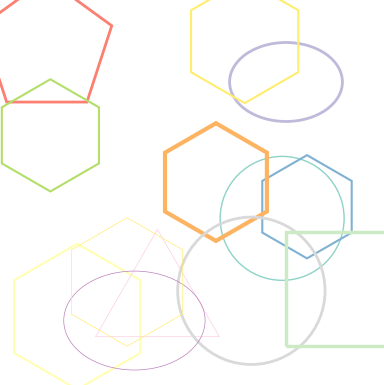[{"shape": "circle", "thickness": 1, "radius": 0.8, "center": [0.733, 0.433]}, {"shape": "hexagon", "thickness": 1.5, "radius": 0.95, "center": [0.2, 0.178]}, {"shape": "oval", "thickness": 2, "radius": 0.73, "center": [0.743, 0.787]}, {"shape": "pentagon", "thickness": 2, "radius": 0.89, "center": [0.122, 0.878]}, {"shape": "hexagon", "thickness": 1.5, "radius": 0.67, "center": [0.797, 0.463]}, {"shape": "hexagon", "thickness": 3, "radius": 0.76, "center": [0.561, 0.527]}, {"shape": "hexagon", "thickness": 1.5, "radius": 0.73, "center": [0.131, 0.648]}, {"shape": "triangle", "thickness": 0.5, "radius": 0.93, "center": [0.409, 0.218]}, {"shape": "circle", "thickness": 2, "radius": 0.96, "center": [0.653, 0.245]}, {"shape": "oval", "thickness": 0.5, "radius": 0.92, "center": [0.349, 0.167]}, {"shape": "square", "thickness": 2.5, "radius": 0.74, "center": [0.89, 0.249]}, {"shape": "hexagon", "thickness": 0.5, "radius": 0.83, "center": [0.33, 0.268]}, {"shape": "hexagon", "thickness": 1.5, "radius": 0.8, "center": [0.636, 0.893]}]